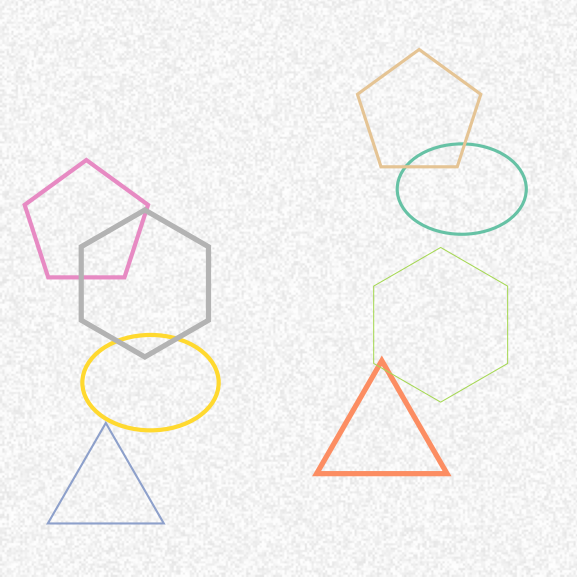[{"shape": "oval", "thickness": 1.5, "radius": 0.56, "center": [0.8, 0.672]}, {"shape": "triangle", "thickness": 2.5, "radius": 0.65, "center": [0.661, 0.244]}, {"shape": "triangle", "thickness": 1, "radius": 0.58, "center": [0.183, 0.151]}, {"shape": "pentagon", "thickness": 2, "radius": 0.56, "center": [0.15, 0.61]}, {"shape": "hexagon", "thickness": 0.5, "radius": 0.67, "center": [0.763, 0.437]}, {"shape": "oval", "thickness": 2, "radius": 0.59, "center": [0.261, 0.337]}, {"shape": "pentagon", "thickness": 1.5, "radius": 0.56, "center": [0.726, 0.801]}, {"shape": "hexagon", "thickness": 2.5, "radius": 0.64, "center": [0.251, 0.508]}]